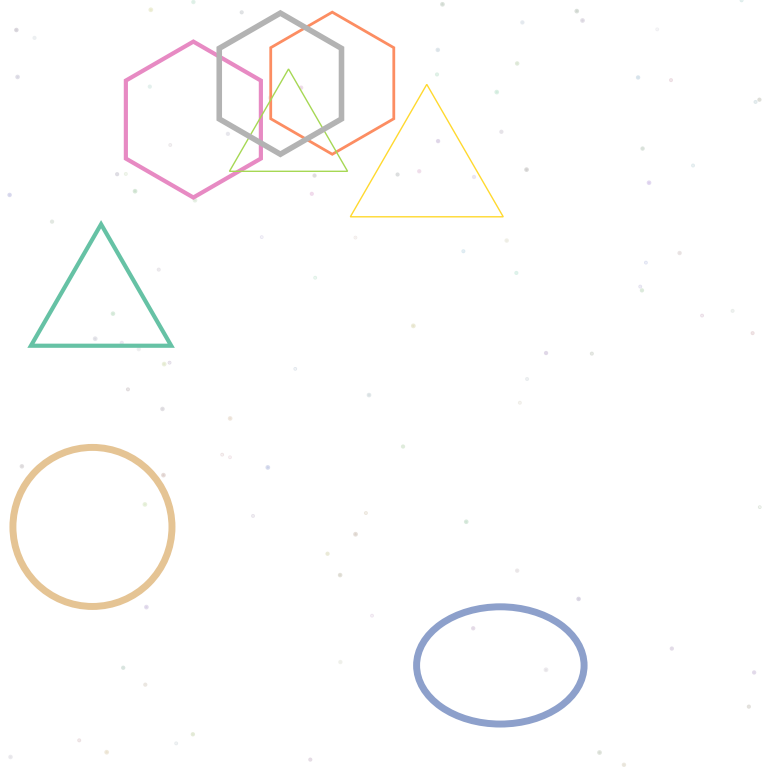[{"shape": "triangle", "thickness": 1.5, "radius": 0.53, "center": [0.131, 0.604]}, {"shape": "hexagon", "thickness": 1, "radius": 0.46, "center": [0.432, 0.892]}, {"shape": "oval", "thickness": 2.5, "radius": 0.54, "center": [0.65, 0.136]}, {"shape": "hexagon", "thickness": 1.5, "radius": 0.51, "center": [0.251, 0.845]}, {"shape": "triangle", "thickness": 0.5, "radius": 0.44, "center": [0.375, 0.822]}, {"shape": "triangle", "thickness": 0.5, "radius": 0.57, "center": [0.554, 0.776]}, {"shape": "circle", "thickness": 2.5, "radius": 0.52, "center": [0.12, 0.316]}, {"shape": "hexagon", "thickness": 2, "radius": 0.46, "center": [0.364, 0.891]}]